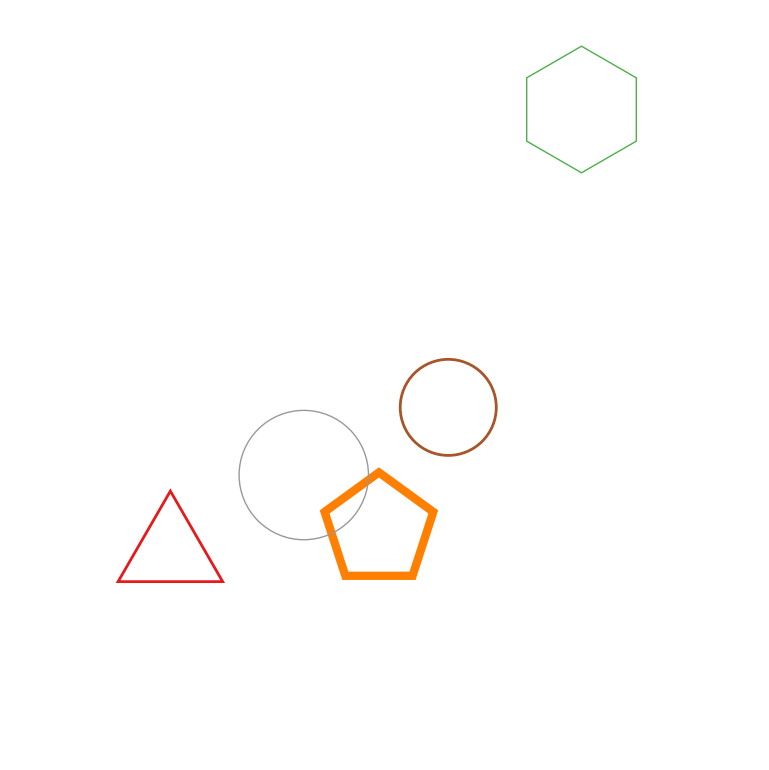[{"shape": "triangle", "thickness": 1, "radius": 0.39, "center": [0.221, 0.284]}, {"shape": "hexagon", "thickness": 0.5, "radius": 0.41, "center": [0.755, 0.858]}, {"shape": "pentagon", "thickness": 3, "radius": 0.37, "center": [0.492, 0.312]}, {"shape": "circle", "thickness": 1, "radius": 0.31, "center": [0.582, 0.471]}, {"shape": "circle", "thickness": 0.5, "radius": 0.42, "center": [0.395, 0.383]}]